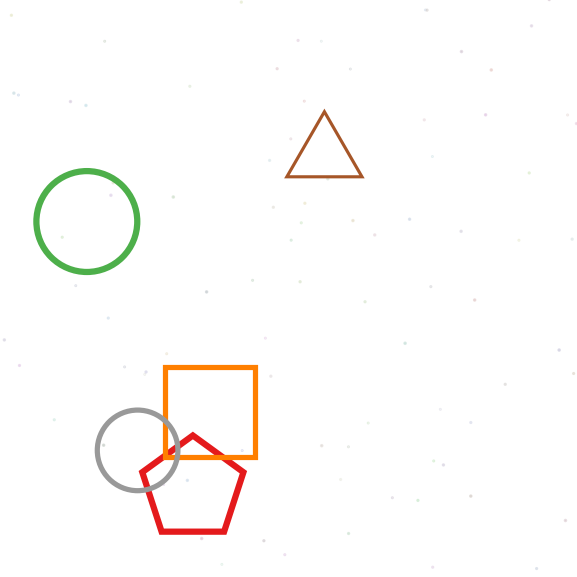[{"shape": "pentagon", "thickness": 3, "radius": 0.46, "center": [0.334, 0.153]}, {"shape": "circle", "thickness": 3, "radius": 0.44, "center": [0.15, 0.616]}, {"shape": "square", "thickness": 2.5, "radius": 0.39, "center": [0.364, 0.286]}, {"shape": "triangle", "thickness": 1.5, "radius": 0.38, "center": [0.562, 0.731]}, {"shape": "circle", "thickness": 2.5, "radius": 0.35, "center": [0.238, 0.219]}]